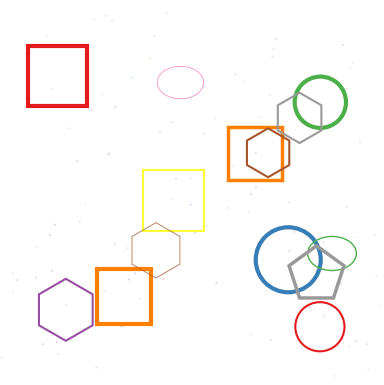[{"shape": "circle", "thickness": 1.5, "radius": 0.32, "center": [0.831, 0.151]}, {"shape": "square", "thickness": 3, "radius": 0.39, "center": [0.15, 0.803]}, {"shape": "circle", "thickness": 3, "radius": 0.42, "center": [0.749, 0.325]}, {"shape": "oval", "thickness": 1, "radius": 0.32, "center": [0.862, 0.342]}, {"shape": "circle", "thickness": 3, "radius": 0.33, "center": [0.832, 0.734]}, {"shape": "hexagon", "thickness": 1.5, "radius": 0.4, "center": [0.171, 0.195]}, {"shape": "square", "thickness": 2.5, "radius": 0.35, "center": [0.663, 0.602]}, {"shape": "square", "thickness": 3, "radius": 0.35, "center": [0.323, 0.23]}, {"shape": "square", "thickness": 1.5, "radius": 0.4, "center": [0.451, 0.479]}, {"shape": "hexagon", "thickness": 0.5, "radius": 0.36, "center": [0.405, 0.35]}, {"shape": "hexagon", "thickness": 1.5, "radius": 0.32, "center": [0.696, 0.603]}, {"shape": "oval", "thickness": 0.5, "radius": 0.3, "center": [0.469, 0.786]}, {"shape": "pentagon", "thickness": 2.5, "radius": 0.37, "center": [0.822, 0.287]}, {"shape": "hexagon", "thickness": 1.5, "radius": 0.33, "center": [0.778, 0.694]}]